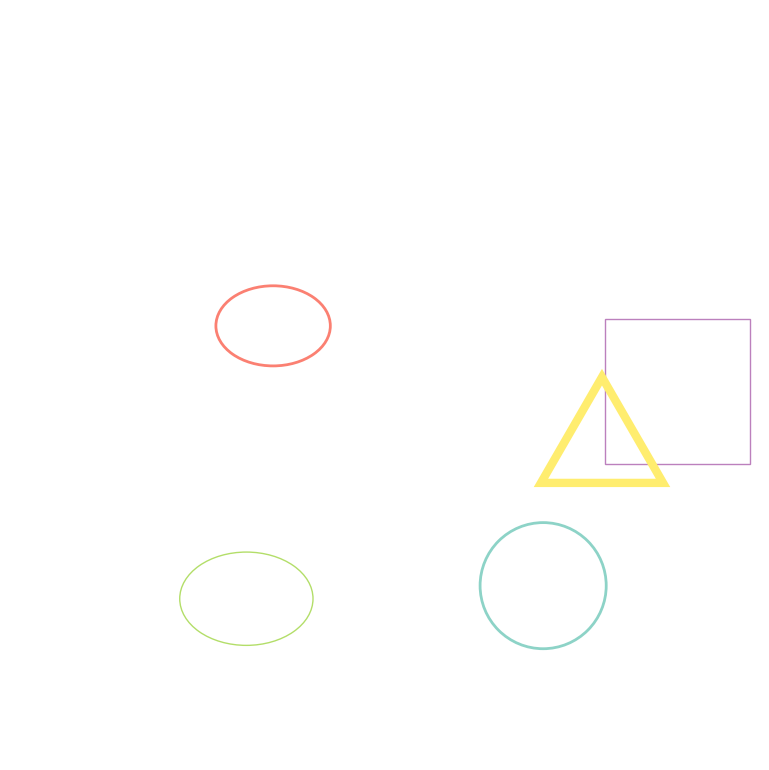[{"shape": "circle", "thickness": 1, "radius": 0.41, "center": [0.705, 0.239]}, {"shape": "oval", "thickness": 1, "radius": 0.37, "center": [0.355, 0.577]}, {"shape": "oval", "thickness": 0.5, "radius": 0.43, "center": [0.32, 0.222]}, {"shape": "square", "thickness": 0.5, "radius": 0.47, "center": [0.88, 0.491]}, {"shape": "triangle", "thickness": 3, "radius": 0.46, "center": [0.782, 0.419]}]